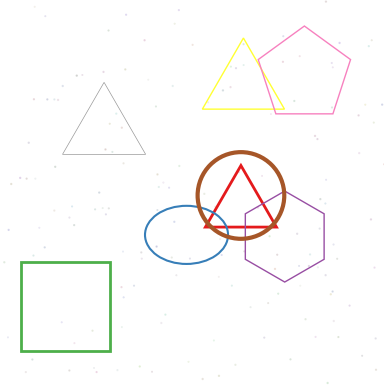[{"shape": "triangle", "thickness": 2, "radius": 0.53, "center": [0.626, 0.463]}, {"shape": "oval", "thickness": 1.5, "radius": 0.54, "center": [0.484, 0.39]}, {"shape": "square", "thickness": 2, "radius": 0.58, "center": [0.171, 0.204]}, {"shape": "hexagon", "thickness": 1, "radius": 0.59, "center": [0.74, 0.386]}, {"shape": "triangle", "thickness": 1, "radius": 0.62, "center": [0.632, 0.778]}, {"shape": "circle", "thickness": 3, "radius": 0.56, "center": [0.626, 0.492]}, {"shape": "pentagon", "thickness": 1, "radius": 0.63, "center": [0.791, 0.806]}, {"shape": "triangle", "thickness": 0.5, "radius": 0.62, "center": [0.27, 0.661]}]